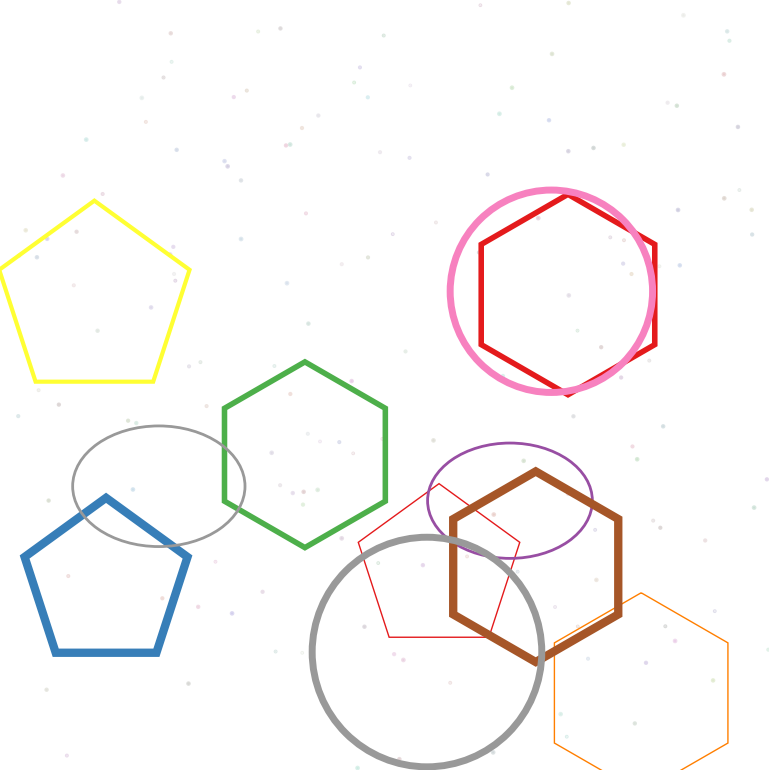[{"shape": "pentagon", "thickness": 0.5, "radius": 0.55, "center": [0.57, 0.262]}, {"shape": "hexagon", "thickness": 2, "radius": 0.65, "center": [0.738, 0.618]}, {"shape": "pentagon", "thickness": 3, "radius": 0.56, "center": [0.138, 0.242]}, {"shape": "hexagon", "thickness": 2, "radius": 0.6, "center": [0.396, 0.409]}, {"shape": "oval", "thickness": 1, "radius": 0.53, "center": [0.662, 0.35]}, {"shape": "hexagon", "thickness": 0.5, "radius": 0.65, "center": [0.833, 0.1]}, {"shape": "pentagon", "thickness": 1.5, "radius": 0.65, "center": [0.123, 0.609]}, {"shape": "hexagon", "thickness": 3, "radius": 0.62, "center": [0.696, 0.264]}, {"shape": "circle", "thickness": 2.5, "radius": 0.66, "center": [0.716, 0.622]}, {"shape": "oval", "thickness": 1, "radius": 0.56, "center": [0.206, 0.369]}, {"shape": "circle", "thickness": 2.5, "radius": 0.75, "center": [0.555, 0.153]}]